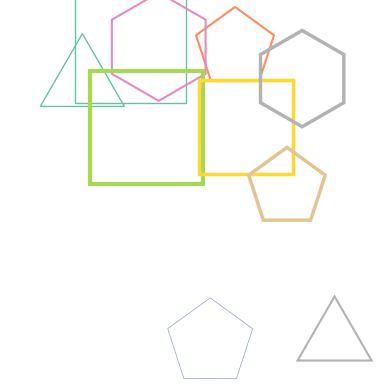[{"shape": "triangle", "thickness": 1, "radius": 0.63, "center": [0.214, 0.787]}, {"shape": "square", "thickness": 1, "radius": 0.72, "center": [0.339, 0.877]}, {"shape": "pentagon", "thickness": 1.5, "radius": 0.53, "center": [0.611, 0.876]}, {"shape": "pentagon", "thickness": 0.5, "radius": 0.58, "center": [0.546, 0.11]}, {"shape": "hexagon", "thickness": 1.5, "radius": 0.7, "center": [0.412, 0.879]}, {"shape": "square", "thickness": 3, "radius": 0.73, "center": [0.38, 0.669]}, {"shape": "square", "thickness": 2.5, "radius": 0.61, "center": [0.639, 0.671]}, {"shape": "pentagon", "thickness": 2.5, "radius": 0.52, "center": [0.745, 0.513]}, {"shape": "triangle", "thickness": 1.5, "radius": 0.56, "center": [0.869, 0.119]}, {"shape": "hexagon", "thickness": 2.5, "radius": 0.62, "center": [0.785, 0.796]}]